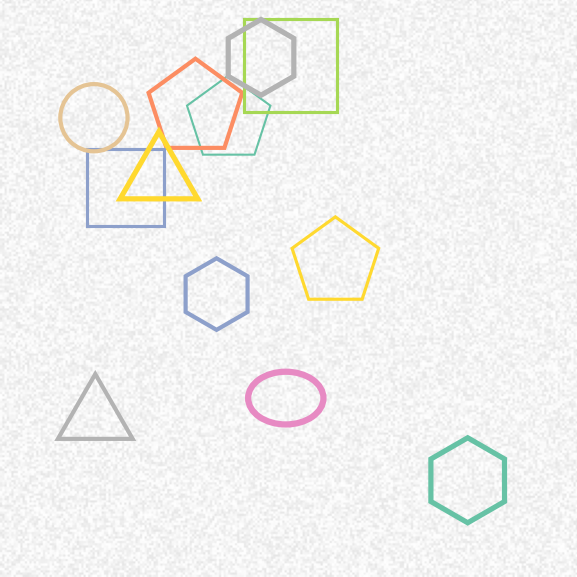[{"shape": "pentagon", "thickness": 1, "radius": 0.38, "center": [0.396, 0.793]}, {"shape": "hexagon", "thickness": 2.5, "radius": 0.37, "center": [0.81, 0.168]}, {"shape": "pentagon", "thickness": 2, "radius": 0.43, "center": [0.338, 0.812]}, {"shape": "square", "thickness": 1.5, "radius": 0.33, "center": [0.217, 0.675]}, {"shape": "hexagon", "thickness": 2, "radius": 0.31, "center": [0.375, 0.49]}, {"shape": "oval", "thickness": 3, "radius": 0.33, "center": [0.495, 0.31]}, {"shape": "square", "thickness": 1.5, "radius": 0.4, "center": [0.504, 0.886]}, {"shape": "pentagon", "thickness": 1.5, "radius": 0.39, "center": [0.581, 0.545]}, {"shape": "triangle", "thickness": 2.5, "radius": 0.39, "center": [0.275, 0.694]}, {"shape": "circle", "thickness": 2, "radius": 0.29, "center": [0.163, 0.795]}, {"shape": "triangle", "thickness": 2, "radius": 0.37, "center": [0.165, 0.277]}, {"shape": "hexagon", "thickness": 2.5, "radius": 0.33, "center": [0.452, 0.9]}]